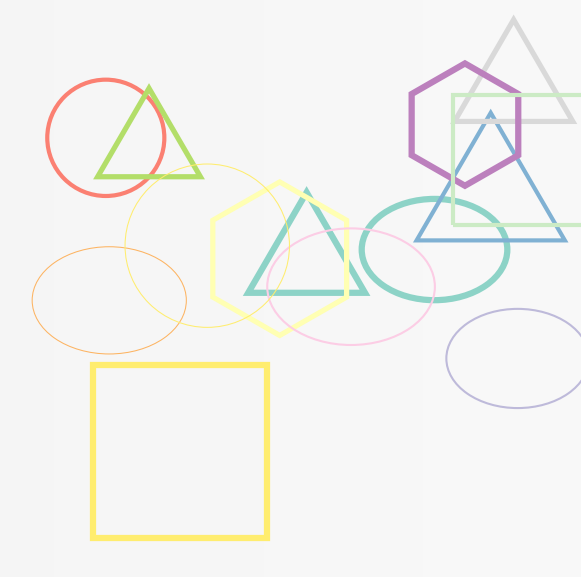[{"shape": "oval", "thickness": 3, "radius": 0.63, "center": [0.748, 0.567]}, {"shape": "triangle", "thickness": 3, "radius": 0.58, "center": [0.528, 0.55]}, {"shape": "hexagon", "thickness": 2.5, "radius": 0.66, "center": [0.481, 0.551]}, {"shape": "oval", "thickness": 1, "radius": 0.61, "center": [0.891, 0.378]}, {"shape": "circle", "thickness": 2, "radius": 0.5, "center": [0.182, 0.76]}, {"shape": "triangle", "thickness": 2, "radius": 0.74, "center": [0.844, 0.657]}, {"shape": "oval", "thickness": 0.5, "radius": 0.66, "center": [0.188, 0.479]}, {"shape": "triangle", "thickness": 2.5, "radius": 0.51, "center": [0.256, 0.744]}, {"shape": "oval", "thickness": 1, "radius": 0.72, "center": [0.604, 0.503]}, {"shape": "triangle", "thickness": 2.5, "radius": 0.59, "center": [0.884, 0.848]}, {"shape": "hexagon", "thickness": 3, "radius": 0.53, "center": [0.8, 0.783]}, {"shape": "square", "thickness": 2, "radius": 0.57, "center": [0.892, 0.722]}, {"shape": "circle", "thickness": 0.5, "radius": 0.71, "center": [0.357, 0.574]}, {"shape": "square", "thickness": 3, "radius": 0.75, "center": [0.31, 0.217]}]